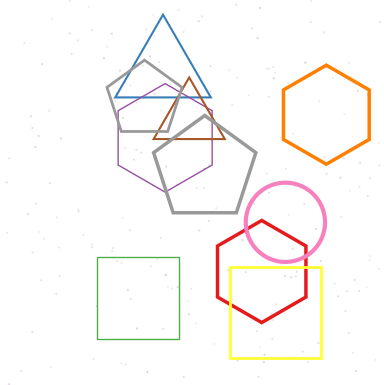[{"shape": "hexagon", "thickness": 2.5, "radius": 0.66, "center": [0.68, 0.295]}, {"shape": "triangle", "thickness": 1.5, "radius": 0.72, "center": [0.423, 0.819]}, {"shape": "square", "thickness": 1, "radius": 0.53, "center": [0.359, 0.226]}, {"shape": "hexagon", "thickness": 1, "radius": 0.71, "center": [0.429, 0.642]}, {"shape": "hexagon", "thickness": 2.5, "radius": 0.64, "center": [0.848, 0.702]}, {"shape": "square", "thickness": 2, "radius": 0.59, "center": [0.716, 0.189]}, {"shape": "triangle", "thickness": 1.5, "radius": 0.53, "center": [0.491, 0.692]}, {"shape": "circle", "thickness": 3, "radius": 0.51, "center": [0.741, 0.423]}, {"shape": "pentagon", "thickness": 2, "radius": 0.51, "center": [0.375, 0.741]}, {"shape": "pentagon", "thickness": 2.5, "radius": 0.7, "center": [0.532, 0.56]}]